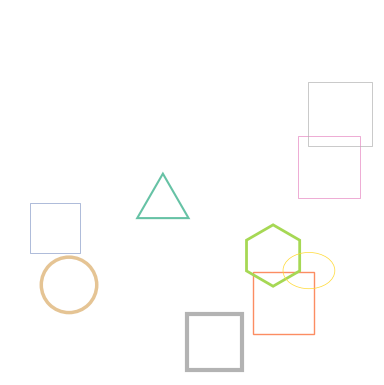[{"shape": "triangle", "thickness": 1.5, "radius": 0.38, "center": [0.423, 0.472]}, {"shape": "square", "thickness": 1, "radius": 0.4, "center": [0.736, 0.214]}, {"shape": "square", "thickness": 0.5, "radius": 0.33, "center": [0.142, 0.408]}, {"shape": "square", "thickness": 0.5, "radius": 0.4, "center": [0.855, 0.567]}, {"shape": "hexagon", "thickness": 2, "radius": 0.4, "center": [0.709, 0.336]}, {"shape": "oval", "thickness": 0.5, "radius": 0.34, "center": [0.802, 0.297]}, {"shape": "circle", "thickness": 2.5, "radius": 0.36, "center": [0.179, 0.26]}, {"shape": "square", "thickness": 0.5, "radius": 0.42, "center": [0.883, 0.704]}, {"shape": "square", "thickness": 3, "radius": 0.36, "center": [0.557, 0.112]}]